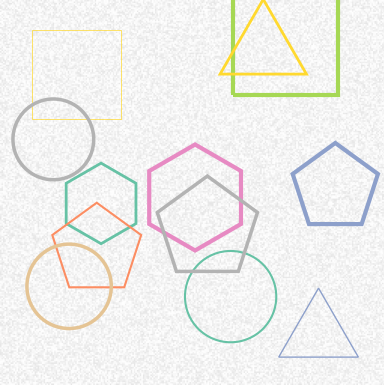[{"shape": "hexagon", "thickness": 2, "radius": 0.52, "center": [0.263, 0.472]}, {"shape": "circle", "thickness": 1.5, "radius": 0.59, "center": [0.599, 0.23]}, {"shape": "pentagon", "thickness": 1.5, "radius": 0.61, "center": [0.251, 0.352]}, {"shape": "pentagon", "thickness": 3, "radius": 0.58, "center": [0.871, 0.512]}, {"shape": "triangle", "thickness": 1, "radius": 0.6, "center": [0.827, 0.132]}, {"shape": "hexagon", "thickness": 3, "radius": 0.69, "center": [0.507, 0.487]}, {"shape": "square", "thickness": 3, "radius": 0.68, "center": [0.741, 0.889]}, {"shape": "triangle", "thickness": 2, "radius": 0.65, "center": [0.684, 0.872]}, {"shape": "square", "thickness": 0.5, "radius": 0.58, "center": [0.199, 0.807]}, {"shape": "circle", "thickness": 2.5, "radius": 0.55, "center": [0.179, 0.256]}, {"shape": "circle", "thickness": 2.5, "radius": 0.52, "center": [0.139, 0.638]}, {"shape": "pentagon", "thickness": 2.5, "radius": 0.68, "center": [0.539, 0.406]}]